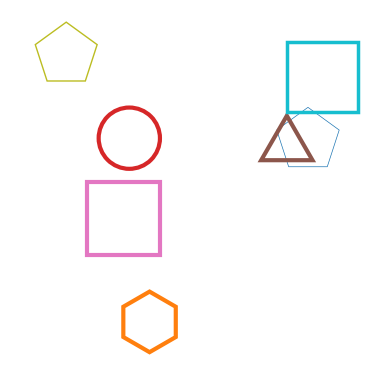[{"shape": "pentagon", "thickness": 0.5, "radius": 0.43, "center": [0.8, 0.636]}, {"shape": "hexagon", "thickness": 3, "radius": 0.39, "center": [0.388, 0.164]}, {"shape": "circle", "thickness": 3, "radius": 0.4, "center": [0.336, 0.641]}, {"shape": "triangle", "thickness": 3, "radius": 0.38, "center": [0.745, 0.622]}, {"shape": "square", "thickness": 3, "radius": 0.47, "center": [0.32, 0.433]}, {"shape": "pentagon", "thickness": 1, "radius": 0.42, "center": [0.172, 0.858]}, {"shape": "square", "thickness": 2.5, "radius": 0.46, "center": [0.838, 0.8]}]